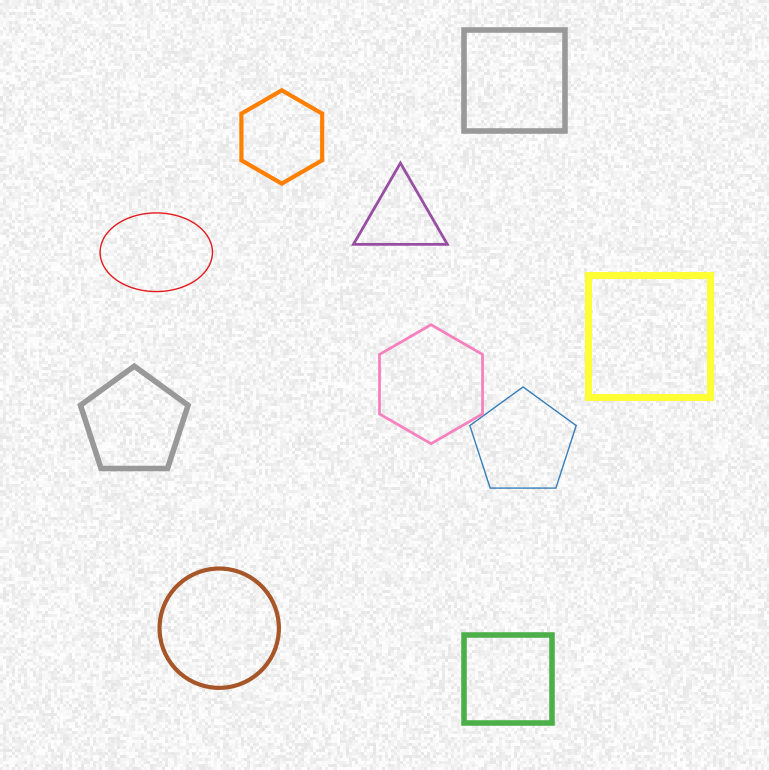[{"shape": "oval", "thickness": 0.5, "radius": 0.36, "center": [0.203, 0.672]}, {"shape": "pentagon", "thickness": 0.5, "radius": 0.36, "center": [0.679, 0.425]}, {"shape": "square", "thickness": 2, "radius": 0.29, "center": [0.66, 0.118]}, {"shape": "triangle", "thickness": 1, "radius": 0.35, "center": [0.52, 0.718]}, {"shape": "hexagon", "thickness": 1.5, "radius": 0.3, "center": [0.366, 0.822]}, {"shape": "square", "thickness": 2.5, "radius": 0.4, "center": [0.843, 0.563]}, {"shape": "circle", "thickness": 1.5, "radius": 0.39, "center": [0.285, 0.184]}, {"shape": "hexagon", "thickness": 1, "radius": 0.39, "center": [0.56, 0.501]}, {"shape": "square", "thickness": 2, "radius": 0.33, "center": [0.668, 0.895]}, {"shape": "pentagon", "thickness": 2, "radius": 0.37, "center": [0.174, 0.451]}]